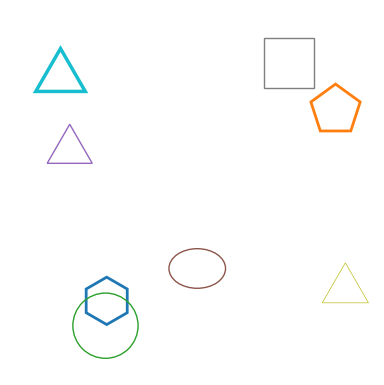[{"shape": "hexagon", "thickness": 2, "radius": 0.31, "center": [0.277, 0.219]}, {"shape": "pentagon", "thickness": 2, "radius": 0.34, "center": [0.872, 0.714]}, {"shape": "circle", "thickness": 1, "radius": 0.42, "center": [0.274, 0.154]}, {"shape": "triangle", "thickness": 1, "radius": 0.34, "center": [0.181, 0.61]}, {"shape": "oval", "thickness": 1, "radius": 0.37, "center": [0.512, 0.303]}, {"shape": "square", "thickness": 1, "radius": 0.32, "center": [0.75, 0.836]}, {"shape": "triangle", "thickness": 0.5, "radius": 0.35, "center": [0.897, 0.248]}, {"shape": "triangle", "thickness": 2.5, "radius": 0.37, "center": [0.157, 0.8]}]